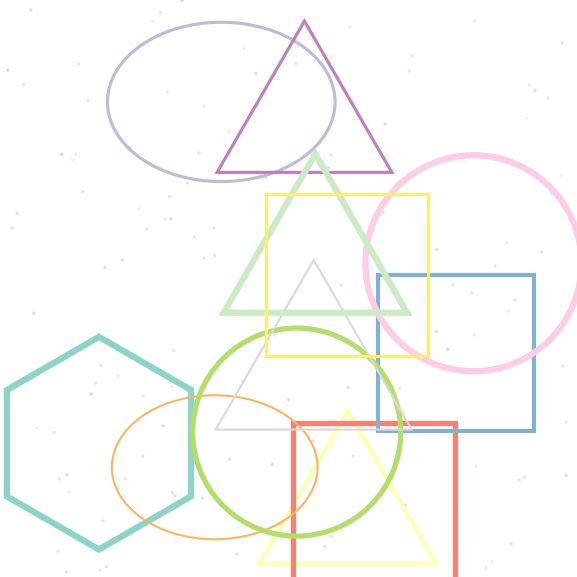[{"shape": "hexagon", "thickness": 3, "radius": 0.92, "center": [0.171, 0.232]}, {"shape": "triangle", "thickness": 2, "radius": 0.88, "center": [0.602, 0.111]}, {"shape": "oval", "thickness": 1.5, "radius": 0.99, "center": [0.383, 0.823]}, {"shape": "square", "thickness": 2.5, "radius": 0.7, "center": [0.648, 0.126]}, {"shape": "square", "thickness": 2, "radius": 0.67, "center": [0.789, 0.387]}, {"shape": "oval", "thickness": 1, "radius": 0.89, "center": [0.372, 0.19]}, {"shape": "circle", "thickness": 2.5, "radius": 0.9, "center": [0.514, 0.251]}, {"shape": "circle", "thickness": 3, "radius": 0.94, "center": [0.82, 0.543]}, {"shape": "triangle", "thickness": 1, "radius": 0.98, "center": [0.543, 0.353]}, {"shape": "triangle", "thickness": 1.5, "radius": 0.87, "center": [0.527, 0.788]}, {"shape": "triangle", "thickness": 3, "radius": 0.92, "center": [0.546, 0.549]}, {"shape": "square", "thickness": 1.5, "radius": 0.7, "center": [0.601, 0.523]}]